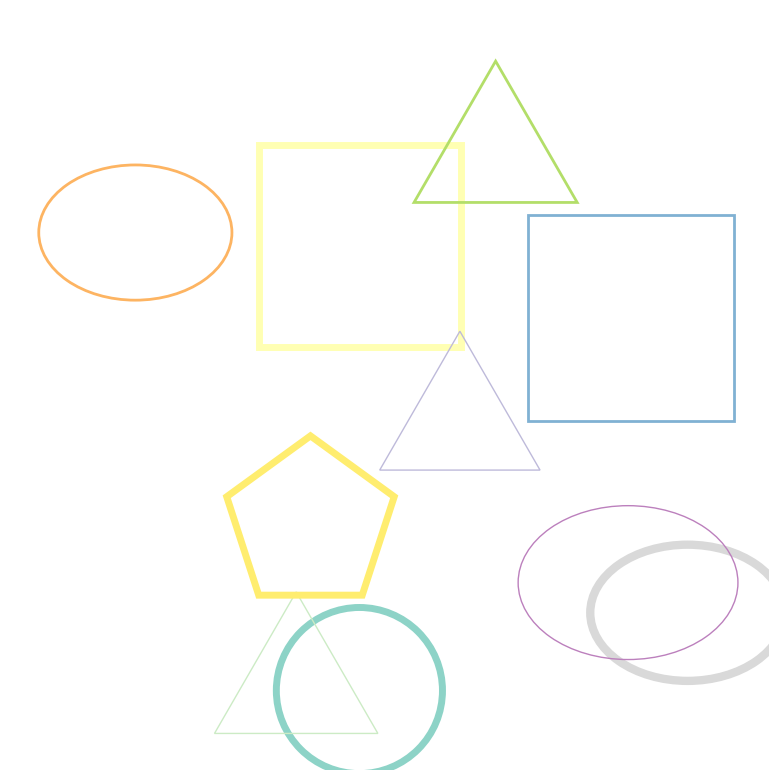[{"shape": "circle", "thickness": 2.5, "radius": 0.54, "center": [0.467, 0.103]}, {"shape": "square", "thickness": 2.5, "radius": 0.66, "center": [0.468, 0.681]}, {"shape": "triangle", "thickness": 0.5, "radius": 0.6, "center": [0.597, 0.45]}, {"shape": "square", "thickness": 1, "radius": 0.67, "center": [0.82, 0.587]}, {"shape": "oval", "thickness": 1, "radius": 0.63, "center": [0.176, 0.698]}, {"shape": "triangle", "thickness": 1, "radius": 0.61, "center": [0.644, 0.798]}, {"shape": "oval", "thickness": 3, "radius": 0.63, "center": [0.893, 0.204]}, {"shape": "oval", "thickness": 0.5, "radius": 0.71, "center": [0.816, 0.243]}, {"shape": "triangle", "thickness": 0.5, "radius": 0.61, "center": [0.385, 0.109]}, {"shape": "pentagon", "thickness": 2.5, "radius": 0.57, "center": [0.403, 0.32]}]